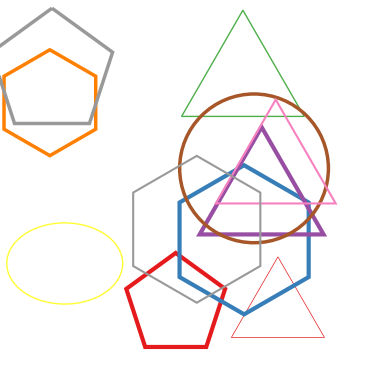[{"shape": "pentagon", "thickness": 3, "radius": 0.67, "center": [0.456, 0.208]}, {"shape": "triangle", "thickness": 0.5, "radius": 0.7, "center": [0.722, 0.193]}, {"shape": "hexagon", "thickness": 3, "radius": 0.97, "center": [0.634, 0.377]}, {"shape": "triangle", "thickness": 1, "radius": 0.92, "center": [0.631, 0.79]}, {"shape": "triangle", "thickness": 3, "radius": 0.93, "center": [0.68, 0.484]}, {"shape": "hexagon", "thickness": 2.5, "radius": 0.69, "center": [0.13, 0.733]}, {"shape": "oval", "thickness": 1, "radius": 0.75, "center": [0.168, 0.316]}, {"shape": "circle", "thickness": 2.5, "radius": 0.97, "center": [0.66, 0.563]}, {"shape": "triangle", "thickness": 1.5, "radius": 0.9, "center": [0.716, 0.561]}, {"shape": "hexagon", "thickness": 1.5, "radius": 0.95, "center": [0.511, 0.404]}, {"shape": "pentagon", "thickness": 2.5, "radius": 0.83, "center": [0.135, 0.813]}]